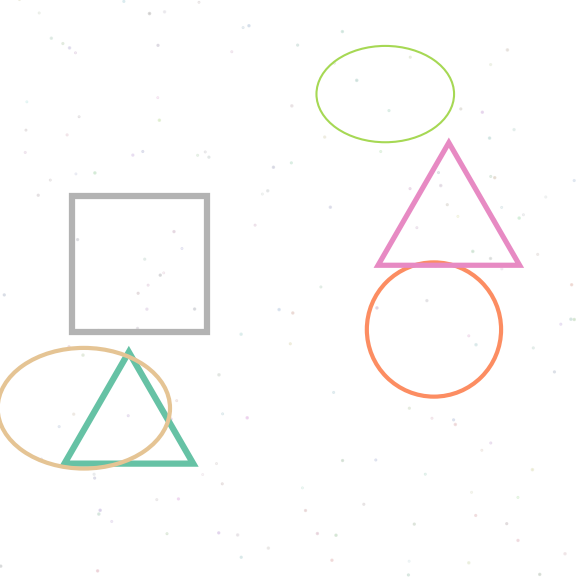[{"shape": "triangle", "thickness": 3, "radius": 0.64, "center": [0.223, 0.261]}, {"shape": "circle", "thickness": 2, "radius": 0.58, "center": [0.751, 0.429]}, {"shape": "triangle", "thickness": 2.5, "radius": 0.71, "center": [0.777, 0.611]}, {"shape": "oval", "thickness": 1, "radius": 0.6, "center": [0.667, 0.836]}, {"shape": "oval", "thickness": 2, "radius": 0.75, "center": [0.145, 0.292]}, {"shape": "square", "thickness": 3, "radius": 0.59, "center": [0.242, 0.542]}]